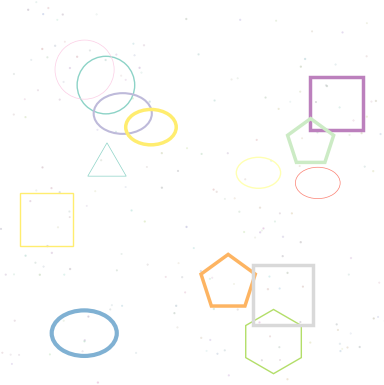[{"shape": "triangle", "thickness": 0.5, "radius": 0.29, "center": [0.278, 0.571]}, {"shape": "circle", "thickness": 1, "radius": 0.37, "center": [0.275, 0.779]}, {"shape": "oval", "thickness": 1, "radius": 0.29, "center": [0.671, 0.551]}, {"shape": "oval", "thickness": 1.5, "radius": 0.38, "center": [0.319, 0.705]}, {"shape": "oval", "thickness": 0.5, "radius": 0.29, "center": [0.825, 0.525]}, {"shape": "oval", "thickness": 3, "radius": 0.42, "center": [0.219, 0.135]}, {"shape": "pentagon", "thickness": 2.5, "radius": 0.37, "center": [0.593, 0.265]}, {"shape": "hexagon", "thickness": 1, "radius": 0.42, "center": [0.71, 0.113]}, {"shape": "circle", "thickness": 0.5, "radius": 0.38, "center": [0.22, 0.819]}, {"shape": "square", "thickness": 2.5, "radius": 0.39, "center": [0.735, 0.235]}, {"shape": "square", "thickness": 2.5, "radius": 0.34, "center": [0.873, 0.731]}, {"shape": "pentagon", "thickness": 2.5, "radius": 0.31, "center": [0.807, 0.629]}, {"shape": "oval", "thickness": 2.5, "radius": 0.33, "center": [0.392, 0.67]}, {"shape": "square", "thickness": 1, "radius": 0.34, "center": [0.121, 0.429]}]